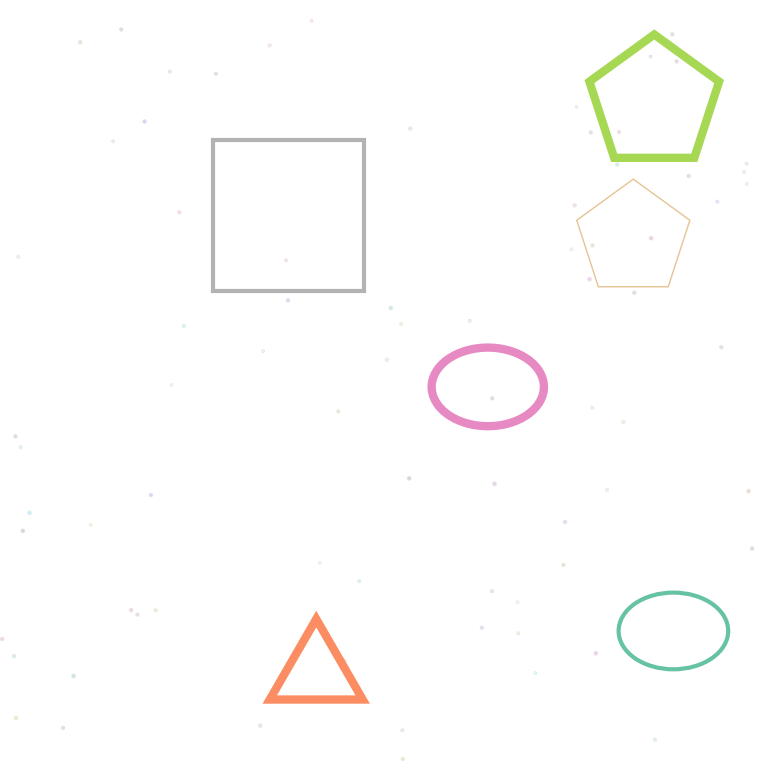[{"shape": "oval", "thickness": 1.5, "radius": 0.36, "center": [0.875, 0.181]}, {"shape": "triangle", "thickness": 3, "radius": 0.35, "center": [0.411, 0.126]}, {"shape": "oval", "thickness": 3, "radius": 0.36, "center": [0.634, 0.498]}, {"shape": "pentagon", "thickness": 3, "radius": 0.44, "center": [0.85, 0.867]}, {"shape": "pentagon", "thickness": 0.5, "radius": 0.39, "center": [0.822, 0.69]}, {"shape": "square", "thickness": 1.5, "radius": 0.49, "center": [0.374, 0.721]}]